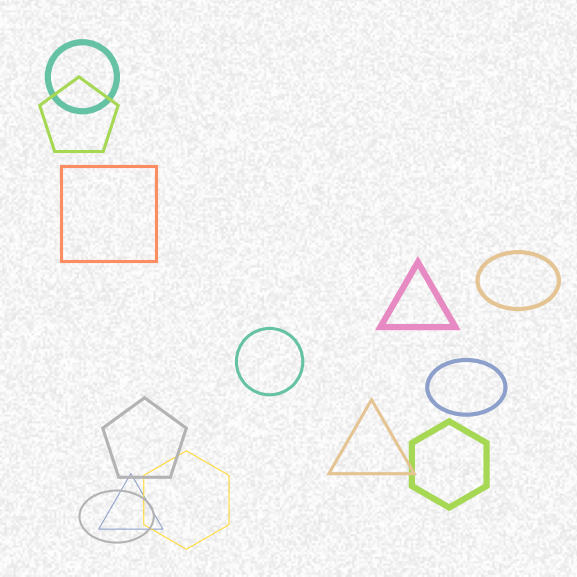[{"shape": "circle", "thickness": 1.5, "radius": 0.29, "center": [0.467, 0.373]}, {"shape": "circle", "thickness": 3, "radius": 0.3, "center": [0.143, 0.866]}, {"shape": "square", "thickness": 1.5, "radius": 0.41, "center": [0.188, 0.629]}, {"shape": "triangle", "thickness": 0.5, "radius": 0.32, "center": [0.227, 0.115]}, {"shape": "oval", "thickness": 2, "radius": 0.34, "center": [0.808, 0.328]}, {"shape": "triangle", "thickness": 3, "radius": 0.37, "center": [0.724, 0.47]}, {"shape": "pentagon", "thickness": 1.5, "radius": 0.36, "center": [0.137, 0.795]}, {"shape": "hexagon", "thickness": 3, "radius": 0.37, "center": [0.778, 0.195]}, {"shape": "hexagon", "thickness": 0.5, "radius": 0.43, "center": [0.323, 0.133]}, {"shape": "oval", "thickness": 2, "radius": 0.35, "center": [0.897, 0.513]}, {"shape": "triangle", "thickness": 1.5, "radius": 0.43, "center": [0.643, 0.222]}, {"shape": "oval", "thickness": 1, "radius": 0.32, "center": [0.202, 0.105]}, {"shape": "pentagon", "thickness": 1.5, "radius": 0.38, "center": [0.25, 0.234]}]